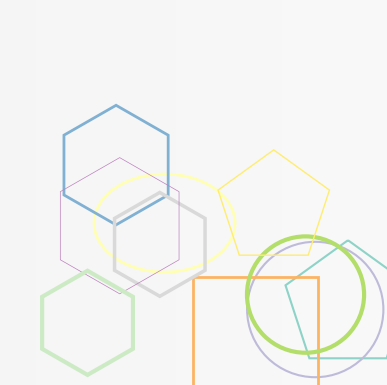[{"shape": "pentagon", "thickness": 1.5, "radius": 0.85, "center": [0.898, 0.207]}, {"shape": "oval", "thickness": 2, "radius": 0.91, "center": [0.425, 0.421]}, {"shape": "circle", "thickness": 1.5, "radius": 0.88, "center": [0.814, 0.196]}, {"shape": "hexagon", "thickness": 2, "radius": 0.78, "center": [0.3, 0.571]}, {"shape": "square", "thickness": 2, "radius": 0.8, "center": [0.659, 0.12]}, {"shape": "circle", "thickness": 3, "radius": 0.76, "center": [0.788, 0.235]}, {"shape": "hexagon", "thickness": 2.5, "radius": 0.67, "center": [0.412, 0.365]}, {"shape": "hexagon", "thickness": 0.5, "radius": 0.88, "center": [0.309, 0.414]}, {"shape": "hexagon", "thickness": 3, "radius": 0.68, "center": [0.226, 0.161]}, {"shape": "pentagon", "thickness": 1, "radius": 0.76, "center": [0.706, 0.459]}]